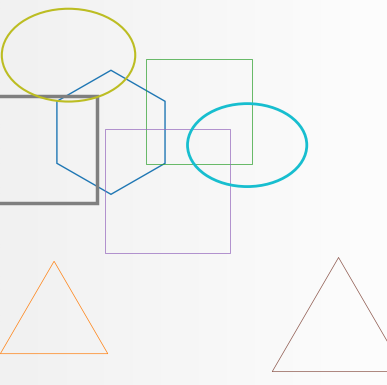[{"shape": "hexagon", "thickness": 1, "radius": 0.81, "center": [0.286, 0.656]}, {"shape": "triangle", "thickness": 0.5, "radius": 0.8, "center": [0.14, 0.161]}, {"shape": "square", "thickness": 0.5, "radius": 0.68, "center": [0.514, 0.711]}, {"shape": "square", "thickness": 0.5, "radius": 0.8, "center": [0.433, 0.503]}, {"shape": "triangle", "thickness": 0.5, "radius": 0.99, "center": [0.874, 0.133]}, {"shape": "square", "thickness": 2.5, "radius": 0.69, "center": [0.112, 0.611]}, {"shape": "oval", "thickness": 1.5, "radius": 0.86, "center": [0.177, 0.857]}, {"shape": "oval", "thickness": 2, "radius": 0.77, "center": [0.638, 0.623]}]